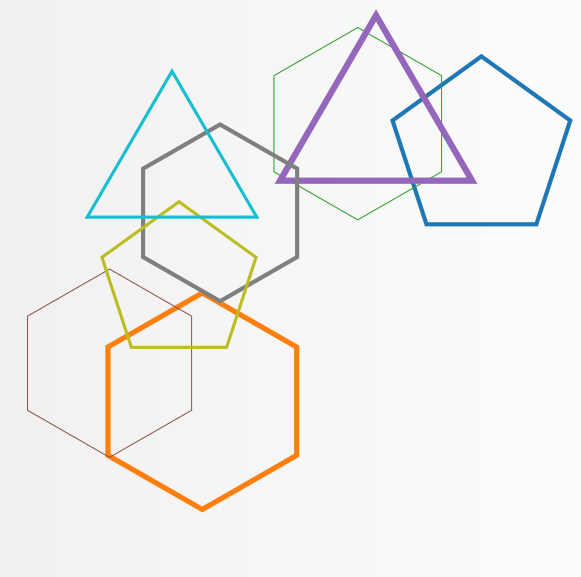[{"shape": "pentagon", "thickness": 2, "radius": 0.8, "center": [0.828, 0.741]}, {"shape": "hexagon", "thickness": 2.5, "radius": 0.94, "center": [0.348, 0.304]}, {"shape": "hexagon", "thickness": 0.5, "radius": 0.83, "center": [0.615, 0.785]}, {"shape": "triangle", "thickness": 3, "radius": 0.95, "center": [0.647, 0.782]}, {"shape": "hexagon", "thickness": 0.5, "radius": 0.81, "center": [0.188, 0.37]}, {"shape": "hexagon", "thickness": 2, "radius": 0.77, "center": [0.379, 0.631]}, {"shape": "pentagon", "thickness": 1.5, "radius": 0.7, "center": [0.308, 0.51]}, {"shape": "triangle", "thickness": 1.5, "radius": 0.84, "center": [0.296, 0.707]}]